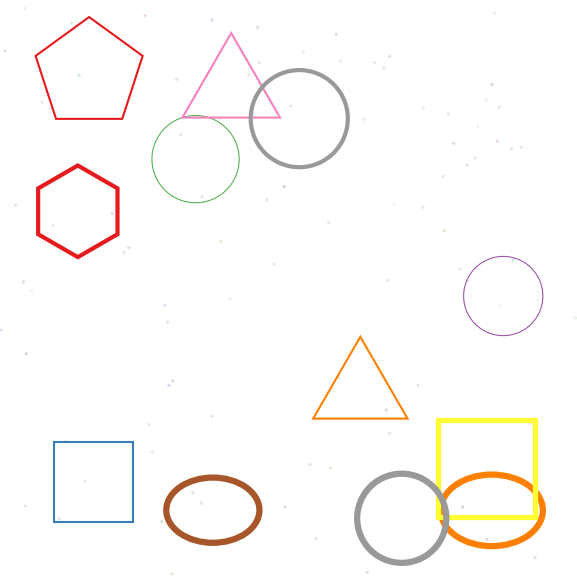[{"shape": "pentagon", "thickness": 1, "radius": 0.49, "center": [0.154, 0.872]}, {"shape": "hexagon", "thickness": 2, "radius": 0.4, "center": [0.135, 0.633]}, {"shape": "square", "thickness": 1, "radius": 0.34, "center": [0.162, 0.165]}, {"shape": "circle", "thickness": 0.5, "radius": 0.38, "center": [0.339, 0.724]}, {"shape": "circle", "thickness": 0.5, "radius": 0.34, "center": [0.871, 0.487]}, {"shape": "triangle", "thickness": 1, "radius": 0.47, "center": [0.624, 0.321]}, {"shape": "oval", "thickness": 3, "radius": 0.44, "center": [0.852, 0.115]}, {"shape": "square", "thickness": 2.5, "radius": 0.42, "center": [0.842, 0.189]}, {"shape": "oval", "thickness": 3, "radius": 0.4, "center": [0.369, 0.116]}, {"shape": "triangle", "thickness": 1, "radius": 0.49, "center": [0.4, 0.844]}, {"shape": "circle", "thickness": 3, "radius": 0.39, "center": [0.696, 0.102]}, {"shape": "circle", "thickness": 2, "radius": 0.42, "center": [0.518, 0.794]}]